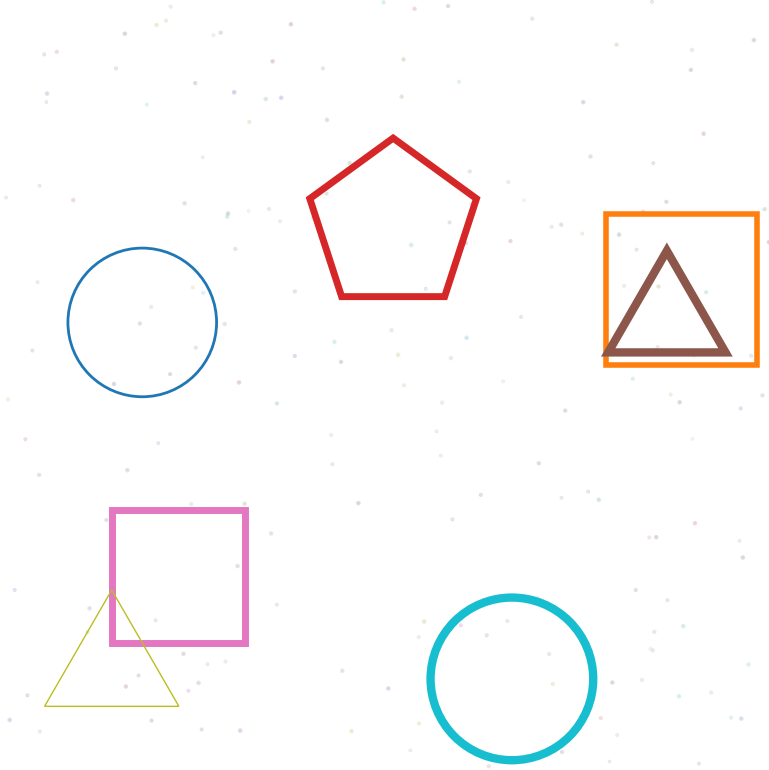[{"shape": "circle", "thickness": 1, "radius": 0.48, "center": [0.185, 0.581]}, {"shape": "square", "thickness": 2, "radius": 0.49, "center": [0.885, 0.624]}, {"shape": "pentagon", "thickness": 2.5, "radius": 0.57, "center": [0.511, 0.707]}, {"shape": "triangle", "thickness": 3, "radius": 0.44, "center": [0.866, 0.586]}, {"shape": "square", "thickness": 2.5, "radius": 0.43, "center": [0.232, 0.252]}, {"shape": "triangle", "thickness": 0.5, "radius": 0.5, "center": [0.145, 0.133]}, {"shape": "circle", "thickness": 3, "radius": 0.53, "center": [0.665, 0.118]}]